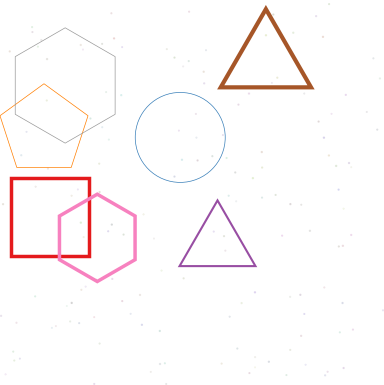[{"shape": "square", "thickness": 2.5, "radius": 0.51, "center": [0.13, 0.437]}, {"shape": "circle", "thickness": 0.5, "radius": 0.58, "center": [0.468, 0.643]}, {"shape": "triangle", "thickness": 1.5, "radius": 0.57, "center": [0.565, 0.366]}, {"shape": "pentagon", "thickness": 0.5, "radius": 0.6, "center": [0.114, 0.662]}, {"shape": "triangle", "thickness": 3, "radius": 0.68, "center": [0.691, 0.841]}, {"shape": "hexagon", "thickness": 2.5, "radius": 0.57, "center": [0.253, 0.382]}, {"shape": "hexagon", "thickness": 0.5, "radius": 0.75, "center": [0.169, 0.778]}]